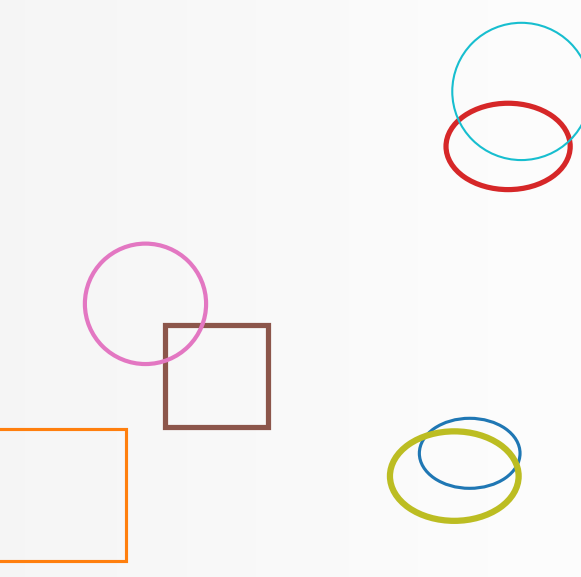[{"shape": "oval", "thickness": 1.5, "radius": 0.43, "center": [0.808, 0.214]}, {"shape": "square", "thickness": 1.5, "radius": 0.57, "center": [0.102, 0.143]}, {"shape": "oval", "thickness": 2.5, "radius": 0.53, "center": [0.874, 0.746]}, {"shape": "square", "thickness": 2.5, "radius": 0.44, "center": [0.372, 0.348]}, {"shape": "circle", "thickness": 2, "radius": 0.52, "center": [0.25, 0.473]}, {"shape": "oval", "thickness": 3, "radius": 0.55, "center": [0.782, 0.175]}, {"shape": "circle", "thickness": 1, "radius": 0.59, "center": [0.897, 0.841]}]